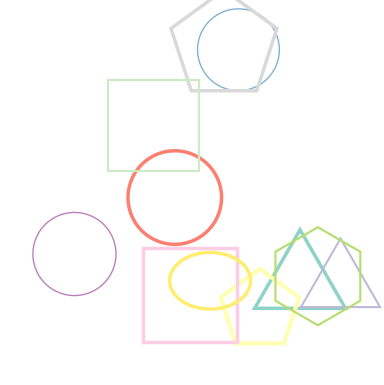[{"shape": "triangle", "thickness": 2.5, "radius": 0.68, "center": [0.779, 0.267]}, {"shape": "pentagon", "thickness": 3, "radius": 0.54, "center": [0.675, 0.195]}, {"shape": "triangle", "thickness": 1.5, "radius": 0.59, "center": [0.884, 0.262]}, {"shape": "circle", "thickness": 2.5, "radius": 0.61, "center": [0.454, 0.487]}, {"shape": "circle", "thickness": 1, "radius": 0.53, "center": [0.619, 0.871]}, {"shape": "hexagon", "thickness": 1.5, "radius": 0.64, "center": [0.826, 0.283]}, {"shape": "square", "thickness": 2.5, "radius": 0.61, "center": [0.493, 0.234]}, {"shape": "pentagon", "thickness": 2.5, "radius": 0.72, "center": [0.582, 0.881]}, {"shape": "circle", "thickness": 1, "radius": 0.54, "center": [0.193, 0.34]}, {"shape": "square", "thickness": 1.5, "radius": 0.59, "center": [0.399, 0.675]}, {"shape": "oval", "thickness": 2.5, "radius": 0.53, "center": [0.546, 0.271]}]